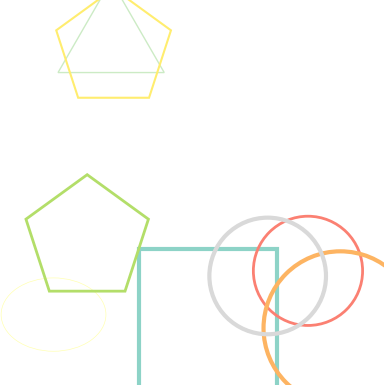[{"shape": "square", "thickness": 3, "radius": 0.9, "center": [0.541, 0.174]}, {"shape": "oval", "thickness": 0.5, "radius": 0.68, "center": [0.139, 0.183]}, {"shape": "circle", "thickness": 2, "radius": 0.71, "center": [0.8, 0.297]}, {"shape": "circle", "thickness": 3, "radius": 1.0, "center": [0.884, 0.148]}, {"shape": "pentagon", "thickness": 2, "radius": 0.84, "center": [0.226, 0.379]}, {"shape": "circle", "thickness": 3, "radius": 0.76, "center": [0.695, 0.283]}, {"shape": "triangle", "thickness": 1, "radius": 0.8, "center": [0.289, 0.891]}, {"shape": "pentagon", "thickness": 1.5, "radius": 0.78, "center": [0.295, 0.873]}]